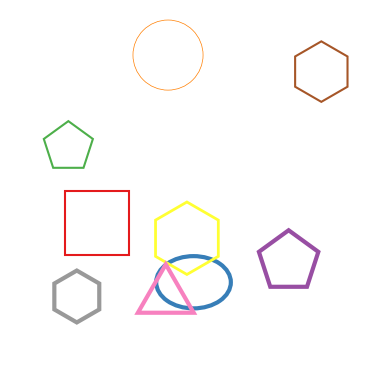[{"shape": "square", "thickness": 1.5, "radius": 0.41, "center": [0.252, 0.42]}, {"shape": "oval", "thickness": 3, "radius": 0.48, "center": [0.503, 0.267]}, {"shape": "pentagon", "thickness": 1.5, "radius": 0.34, "center": [0.178, 0.618]}, {"shape": "pentagon", "thickness": 3, "radius": 0.41, "center": [0.75, 0.321]}, {"shape": "circle", "thickness": 0.5, "radius": 0.46, "center": [0.436, 0.857]}, {"shape": "hexagon", "thickness": 2, "radius": 0.47, "center": [0.486, 0.381]}, {"shape": "hexagon", "thickness": 1.5, "radius": 0.39, "center": [0.835, 0.814]}, {"shape": "triangle", "thickness": 3, "radius": 0.42, "center": [0.431, 0.23]}, {"shape": "hexagon", "thickness": 3, "radius": 0.34, "center": [0.199, 0.23]}]